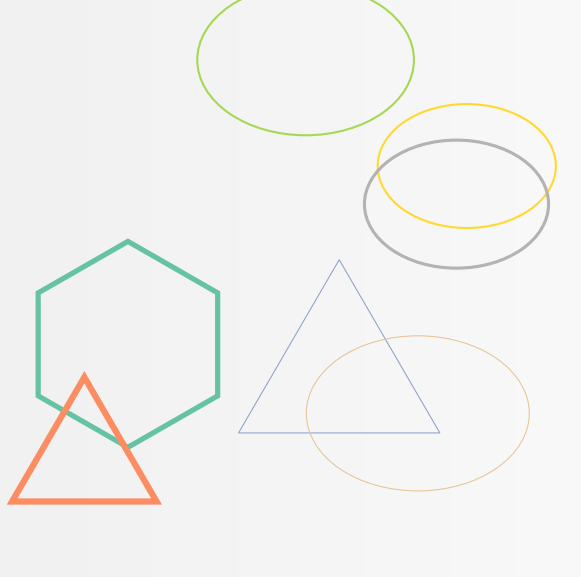[{"shape": "hexagon", "thickness": 2.5, "radius": 0.89, "center": [0.22, 0.403]}, {"shape": "triangle", "thickness": 3, "radius": 0.72, "center": [0.145, 0.202]}, {"shape": "triangle", "thickness": 0.5, "radius": 1.0, "center": [0.584, 0.349]}, {"shape": "oval", "thickness": 1, "radius": 0.93, "center": [0.526, 0.895]}, {"shape": "oval", "thickness": 1, "radius": 0.77, "center": [0.803, 0.712]}, {"shape": "oval", "thickness": 0.5, "radius": 0.96, "center": [0.719, 0.283]}, {"shape": "oval", "thickness": 1.5, "radius": 0.79, "center": [0.785, 0.646]}]